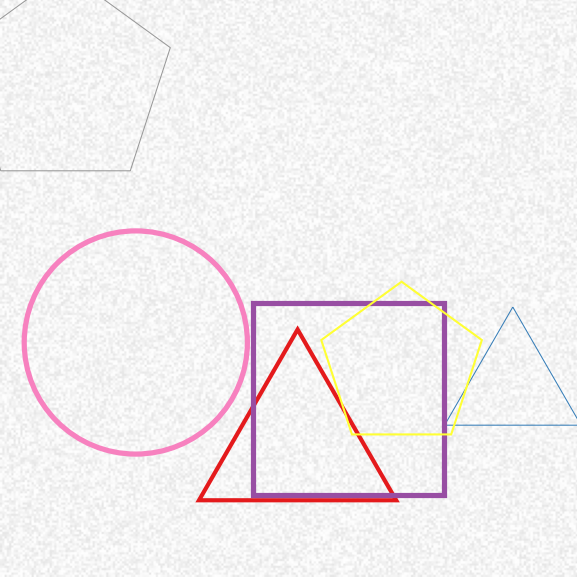[{"shape": "triangle", "thickness": 2, "radius": 0.99, "center": [0.515, 0.231]}, {"shape": "triangle", "thickness": 0.5, "radius": 0.68, "center": [0.888, 0.331]}, {"shape": "square", "thickness": 2.5, "radius": 0.83, "center": [0.604, 0.309]}, {"shape": "pentagon", "thickness": 1, "radius": 0.73, "center": [0.695, 0.365]}, {"shape": "circle", "thickness": 2.5, "radius": 0.97, "center": [0.235, 0.406]}, {"shape": "pentagon", "thickness": 0.5, "radius": 0.95, "center": [0.113, 0.858]}]